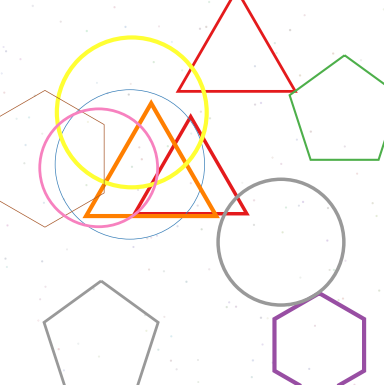[{"shape": "triangle", "thickness": 2.5, "radius": 0.84, "center": [0.495, 0.529]}, {"shape": "triangle", "thickness": 2, "radius": 0.88, "center": [0.615, 0.851]}, {"shape": "circle", "thickness": 0.5, "radius": 0.97, "center": [0.337, 0.573]}, {"shape": "pentagon", "thickness": 1.5, "radius": 0.75, "center": [0.895, 0.706]}, {"shape": "hexagon", "thickness": 3, "radius": 0.67, "center": [0.829, 0.104]}, {"shape": "triangle", "thickness": 3, "radius": 0.98, "center": [0.393, 0.536]}, {"shape": "circle", "thickness": 3, "radius": 0.97, "center": [0.342, 0.708]}, {"shape": "hexagon", "thickness": 0.5, "radius": 0.89, "center": [0.117, 0.588]}, {"shape": "circle", "thickness": 2, "radius": 0.77, "center": [0.256, 0.564]}, {"shape": "pentagon", "thickness": 2, "radius": 0.78, "center": [0.263, 0.114]}, {"shape": "circle", "thickness": 2.5, "radius": 0.82, "center": [0.73, 0.371]}]